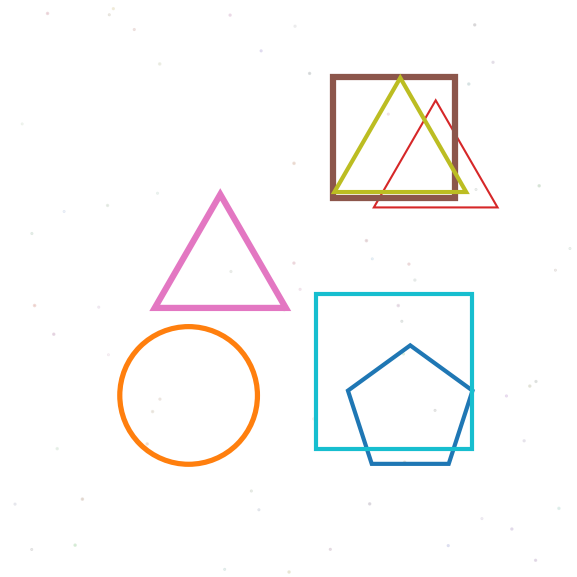[{"shape": "pentagon", "thickness": 2, "radius": 0.57, "center": [0.71, 0.288]}, {"shape": "circle", "thickness": 2.5, "radius": 0.6, "center": [0.327, 0.314]}, {"shape": "triangle", "thickness": 1, "radius": 0.62, "center": [0.754, 0.702]}, {"shape": "square", "thickness": 3, "radius": 0.53, "center": [0.682, 0.761]}, {"shape": "triangle", "thickness": 3, "radius": 0.66, "center": [0.381, 0.531]}, {"shape": "triangle", "thickness": 2, "radius": 0.66, "center": [0.693, 0.733]}, {"shape": "square", "thickness": 2, "radius": 0.67, "center": [0.683, 0.356]}]